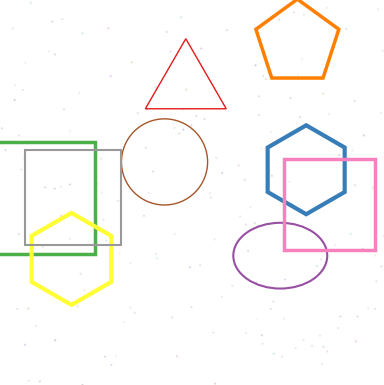[{"shape": "triangle", "thickness": 1, "radius": 0.61, "center": [0.483, 0.778]}, {"shape": "hexagon", "thickness": 3, "radius": 0.58, "center": [0.795, 0.559]}, {"shape": "square", "thickness": 2.5, "radius": 0.73, "center": [0.101, 0.485]}, {"shape": "oval", "thickness": 1.5, "radius": 0.61, "center": [0.728, 0.336]}, {"shape": "pentagon", "thickness": 2.5, "radius": 0.57, "center": [0.772, 0.889]}, {"shape": "hexagon", "thickness": 3, "radius": 0.6, "center": [0.186, 0.328]}, {"shape": "circle", "thickness": 1, "radius": 0.56, "center": [0.427, 0.579]}, {"shape": "square", "thickness": 2.5, "radius": 0.59, "center": [0.856, 0.469]}, {"shape": "square", "thickness": 1.5, "radius": 0.62, "center": [0.19, 0.487]}]